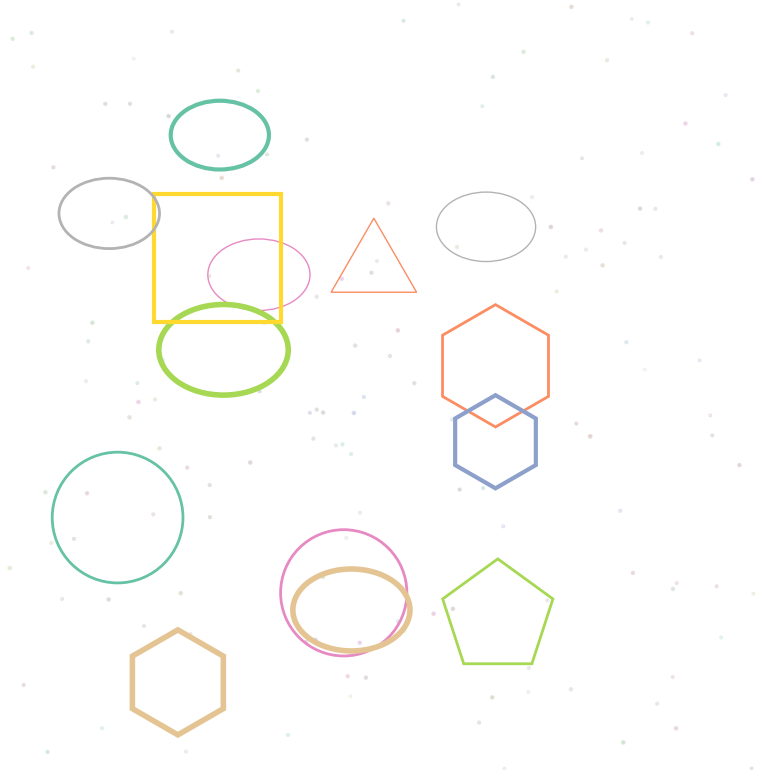[{"shape": "oval", "thickness": 1.5, "radius": 0.32, "center": [0.285, 0.825]}, {"shape": "circle", "thickness": 1, "radius": 0.42, "center": [0.153, 0.328]}, {"shape": "hexagon", "thickness": 1, "radius": 0.4, "center": [0.644, 0.525]}, {"shape": "triangle", "thickness": 0.5, "radius": 0.32, "center": [0.486, 0.653]}, {"shape": "hexagon", "thickness": 1.5, "radius": 0.3, "center": [0.643, 0.426]}, {"shape": "oval", "thickness": 0.5, "radius": 0.33, "center": [0.336, 0.643]}, {"shape": "circle", "thickness": 1, "radius": 0.41, "center": [0.446, 0.23]}, {"shape": "oval", "thickness": 2, "radius": 0.42, "center": [0.29, 0.546]}, {"shape": "pentagon", "thickness": 1, "radius": 0.38, "center": [0.646, 0.199]}, {"shape": "square", "thickness": 1.5, "radius": 0.41, "center": [0.282, 0.665]}, {"shape": "hexagon", "thickness": 2, "radius": 0.34, "center": [0.231, 0.114]}, {"shape": "oval", "thickness": 2, "radius": 0.38, "center": [0.456, 0.208]}, {"shape": "oval", "thickness": 1, "radius": 0.33, "center": [0.142, 0.723]}, {"shape": "oval", "thickness": 0.5, "radius": 0.32, "center": [0.631, 0.705]}]